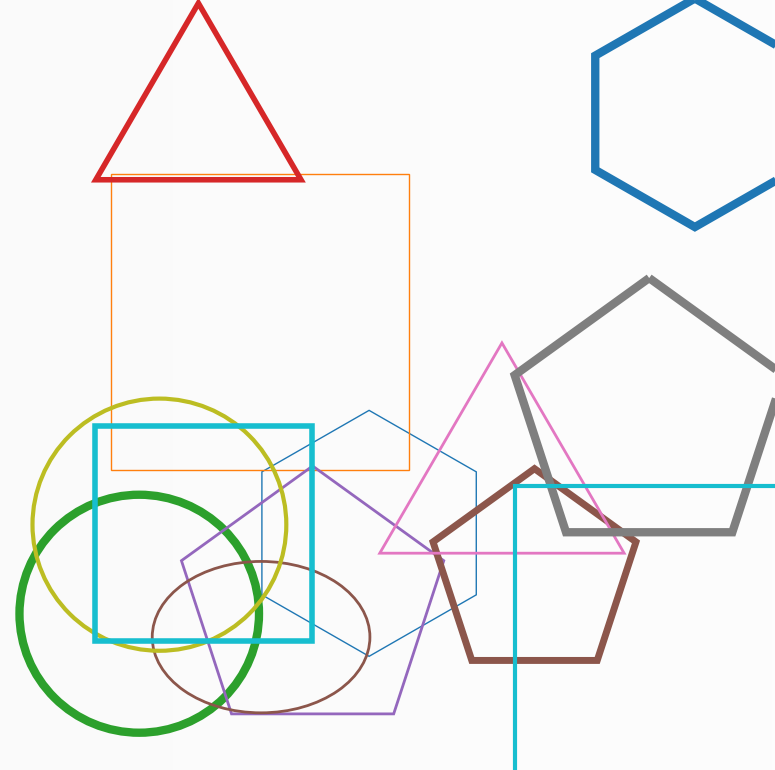[{"shape": "hexagon", "thickness": 3, "radius": 0.74, "center": [0.897, 0.854]}, {"shape": "hexagon", "thickness": 0.5, "radius": 0.8, "center": [0.476, 0.307]}, {"shape": "square", "thickness": 0.5, "radius": 0.96, "center": [0.335, 0.582]}, {"shape": "circle", "thickness": 3, "radius": 0.77, "center": [0.18, 0.203]}, {"shape": "triangle", "thickness": 2, "radius": 0.76, "center": [0.256, 0.843]}, {"shape": "pentagon", "thickness": 1, "radius": 0.89, "center": [0.403, 0.217]}, {"shape": "pentagon", "thickness": 2.5, "radius": 0.69, "center": [0.69, 0.254]}, {"shape": "oval", "thickness": 1, "radius": 0.7, "center": [0.337, 0.173]}, {"shape": "triangle", "thickness": 1, "radius": 0.91, "center": [0.648, 0.373]}, {"shape": "pentagon", "thickness": 3, "radius": 0.91, "center": [0.838, 0.456]}, {"shape": "circle", "thickness": 1.5, "radius": 0.82, "center": [0.206, 0.319]}, {"shape": "square", "thickness": 2, "radius": 0.7, "center": [0.262, 0.307]}, {"shape": "square", "thickness": 1.5, "radius": 0.96, "center": [0.856, 0.178]}]